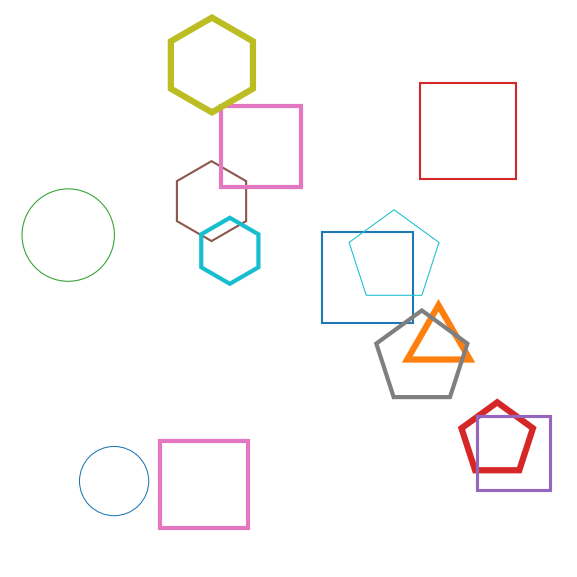[{"shape": "square", "thickness": 1, "radius": 0.4, "center": [0.637, 0.519]}, {"shape": "circle", "thickness": 0.5, "radius": 0.3, "center": [0.198, 0.166]}, {"shape": "triangle", "thickness": 3, "radius": 0.31, "center": [0.759, 0.408]}, {"shape": "circle", "thickness": 0.5, "radius": 0.4, "center": [0.118, 0.592]}, {"shape": "pentagon", "thickness": 3, "radius": 0.33, "center": [0.861, 0.237]}, {"shape": "square", "thickness": 1, "radius": 0.41, "center": [0.811, 0.772]}, {"shape": "square", "thickness": 1.5, "radius": 0.32, "center": [0.889, 0.215]}, {"shape": "hexagon", "thickness": 1, "radius": 0.35, "center": [0.366, 0.651]}, {"shape": "square", "thickness": 2, "radius": 0.35, "center": [0.452, 0.745]}, {"shape": "square", "thickness": 2, "radius": 0.38, "center": [0.353, 0.16]}, {"shape": "pentagon", "thickness": 2, "radius": 0.41, "center": [0.73, 0.379]}, {"shape": "hexagon", "thickness": 3, "radius": 0.41, "center": [0.367, 0.887]}, {"shape": "pentagon", "thickness": 0.5, "radius": 0.41, "center": [0.682, 0.554]}, {"shape": "hexagon", "thickness": 2, "radius": 0.29, "center": [0.398, 0.565]}]